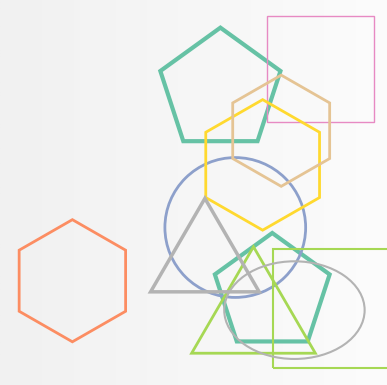[{"shape": "pentagon", "thickness": 3, "radius": 0.81, "center": [0.569, 0.765]}, {"shape": "pentagon", "thickness": 3, "radius": 0.78, "center": [0.703, 0.239]}, {"shape": "hexagon", "thickness": 2, "radius": 0.79, "center": [0.187, 0.271]}, {"shape": "circle", "thickness": 2, "radius": 0.91, "center": [0.607, 0.409]}, {"shape": "square", "thickness": 1, "radius": 0.69, "center": [0.826, 0.82]}, {"shape": "triangle", "thickness": 2, "radius": 0.92, "center": [0.654, 0.175]}, {"shape": "square", "thickness": 1.5, "radius": 0.77, "center": [0.859, 0.199]}, {"shape": "hexagon", "thickness": 2, "radius": 0.85, "center": [0.678, 0.572]}, {"shape": "hexagon", "thickness": 2, "radius": 0.72, "center": [0.726, 0.66]}, {"shape": "oval", "thickness": 1.5, "radius": 0.91, "center": [0.76, 0.194]}, {"shape": "triangle", "thickness": 2.5, "radius": 0.81, "center": [0.529, 0.323]}]